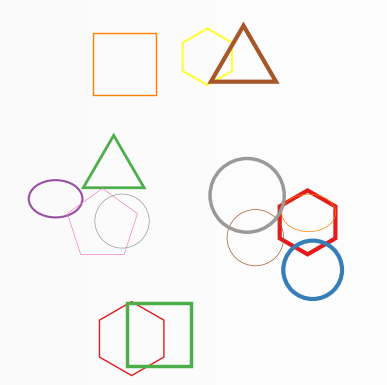[{"shape": "hexagon", "thickness": 1, "radius": 0.48, "center": [0.34, 0.121]}, {"shape": "hexagon", "thickness": 3, "radius": 0.41, "center": [0.794, 0.422]}, {"shape": "circle", "thickness": 3, "radius": 0.38, "center": [0.807, 0.299]}, {"shape": "triangle", "thickness": 2, "radius": 0.45, "center": [0.293, 0.558]}, {"shape": "square", "thickness": 2.5, "radius": 0.41, "center": [0.411, 0.132]}, {"shape": "oval", "thickness": 1.5, "radius": 0.35, "center": [0.143, 0.484]}, {"shape": "oval", "thickness": 0.5, "radius": 0.35, "center": [0.797, 0.447]}, {"shape": "square", "thickness": 1, "radius": 0.4, "center": [0.321, 0.835]}, {"shape": "hexagon", "thickness": 1.5, "radius": 0.37, "center": [0.535, 0.852]}, {"shape": "triangle", "thickness": 3, "radius": 0.49, "center": [0.628, 0.836]}, {"shape": "circle", "thickness": 0.5, "radius": 0.37, "center": [0.659, 0.383]}, {"shape": "pentagon", "thickness": 0.5, "radius": 0.48, "center": [0.264, 0.416]}, {"shape": "circle", "thickness": 0.5, "radius": 0.35, "center": [0.315, 0.426]}, {"shape": "circle", "thickness": 2.5, "radius": 0.48, "center": [0.638, 0.493]}]